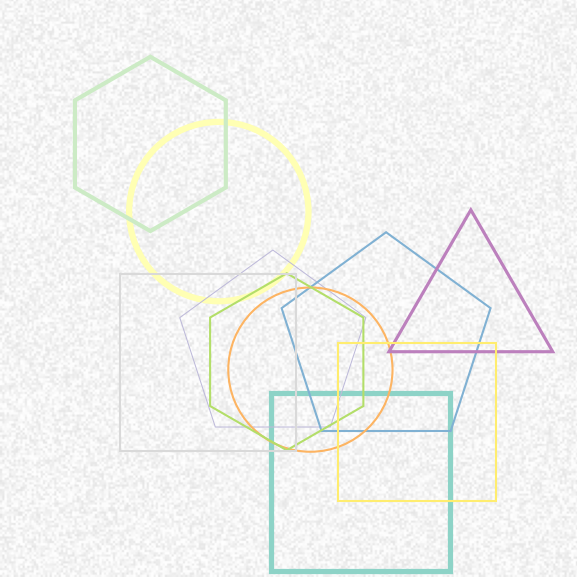[{"shape": "square", "thickness": 2.5, "radius": 0.77, "center": [0.624, 0.165]}, {"shape": "circle", "thickness": 3, "radius": 0.78, "center": [0.379, 0.633]}, {"shape": "pentagon", "thickness": 0.5, "radius": 0.85, "center": [0.472, 0.397]}, {"shape": "pentagon", "thickness": 1, "radius": 0.95, "center": [0.669, 0.407]}, {"shape": "circle", "thickness": 1, "radius": 0.71, "center": [0.537, 0.359]}, {"shape": "hexagon", "thickness": 1, "radius": 0.77, "center": [0.497, 0.373]}, {"shape": "square", "thickness": 1, "radius": 0.77, "center": [0.36, 0.372]}, {"shape": "triangle", "thickness": 1.5, "radius": 0.82, "center": [0.815, 0.472]}, {"shape": "hexagon", "thickness": 2, "radius": 0.75, "center": [0.26, 0.75]}, {"shape": "square", "thickness": 1, "radius": 0.68, "center": [0.722, 0.268]}]